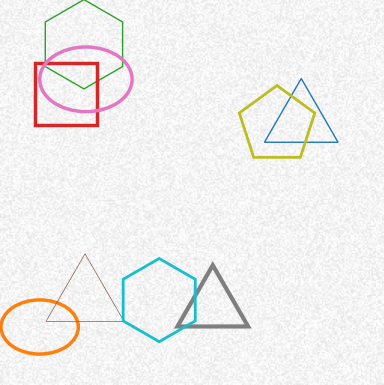[{"shape": "triangle", "thickness": 1, "radius": 0.55, "center": [0.783, 0.686]}, {"shape": "oval", "thickness": 2.5, "radius": 0.5, "center": [0.103, 0.151]}, {"shape": "hexagon", "thickness": 1, "radius": 0.58, "center": [0.218, 0.885]}, {"shape": "square", "thickness": 2.5, "radius": 0.4, "center": [0.172, 0.756]}, {"shape": "triangle", "thickness": 0.5, "radius": 0.58, "center": [0.221, 0.224]}, {"shape": "oval", "thickness": 2.5, "radius": 0.6, "center": [0.223, 0.794]}, {"shape": "triangle", "thickness": 3, "radius": 0.53, "center": [0.553, 0.205]}, {"shape": "pentagon", "thickness": 2, "radius": 0.52, "center": [0.72, 0.675]}, {"shape": "hexagon", "thickness": 2, "radius": 0.54, "center": [0.414, 0.221]}]